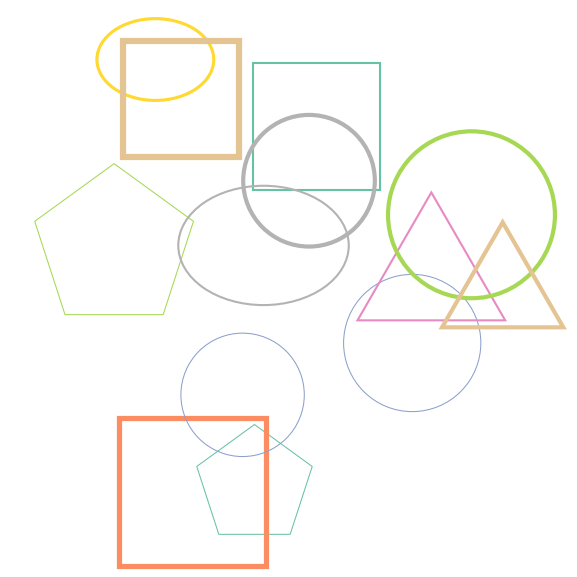[{"shape": "square", "thickness": 1, "radius": 0.55, "center": [0.548, 0.78]}, {"shape": "pentagon", "thickness": 0.5, "radius": 0.53, "center": [0.441, 0.159]}, {"shape": "square", "thickness": 2.5, "radius": 0.64, "center": [0.333, 0.147]}, {"shape": "circle", "thickness": 0.5, "radius": 0.59, "center": [0.714, 0.405]}, {"shape": "circle", "thickness": 0.5, "radius": 0.53, "center": [0.42, 0.315]}, {"shape": "triangle", "thickness": 1, "radius": 0.74, "center": [0.747, 0.518]}, {"shape": "pentagon", "thickness": 0.5, "radius": 0.72, "center": [0.198, 0.571]}, {"shape": "circle", "thickness": 2, "radius": 0.72, "center": [0.816, 0.627]}, {"shape": "oval", "thickness": 1.5, "radius": 0.51, "center": [0.269, 0.896]}, {"shape": "triangle", "thickness": 2, "radius": 0.61, "center": [0.87, 0.493]}, {"shape": "square", "thickness": 3, "radius": 0.5, "center": [0.313, 0.828]}, {"shape": "oval", "thickness": 1, "radius": 0.74, "center": [0.456, 0.574]}, {"shape": "circle", "thickness": 2, "radius": 0.57, "center": [0.535, 0.686]}]